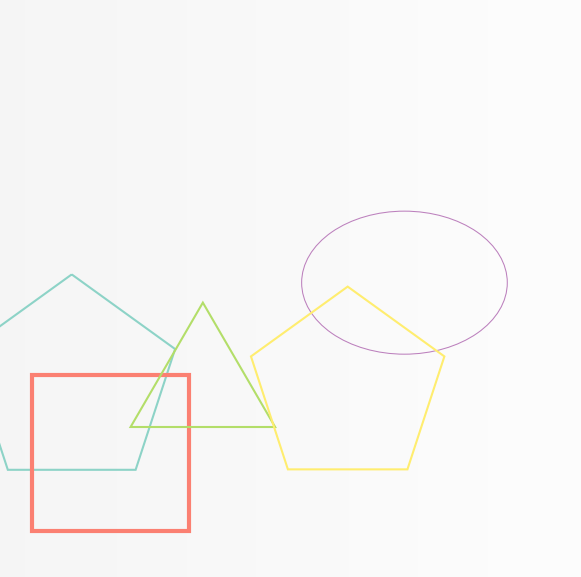[{"shape": "pentagon", "thickness": 1, "radius": 0.94, "center": [0.123, 0.337]}, {"shape": "square", "thickness": 2, "radius": 0.68, "center": [0.189, 0.214]}, {"shape": "triangle", "thickness": 1, "radius": 0.72, "center": [0.349, 0.332]}, {"shape": "oval", "thickness": 0.5, "radius": 0.88, "center": [0.696, 0.51]}, {"shape": "pentagon", "thickness": 1, "radius": 0.87, "center": [0.598, 0.328]}]